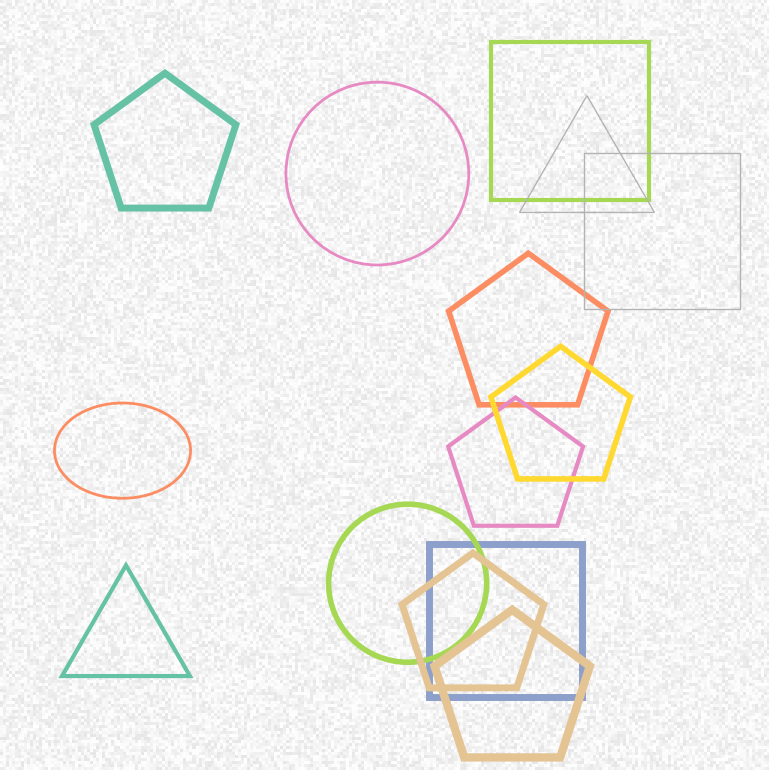[{"shape": "pentagon", "thickness": 2.5, "radius": 0.48, "center": [0.214, 0.808]}, {"shape": "triangle", "thickness": 1.5, "radius": 0.48, "center": [0.164, 0.17]}, {"shape": "oval", "thickness": 1, "radius": 0.44, "center": [0.159, 0.415]}, {"shape": "pentagon", "thickness": 2, "radius": 0.54, "center": [0.686, 0.562]}, {"shape": "square", "thickness": 2.5, "radius": 0.5, "center": [0.656, 0.195]}, {"shape": "pentagon", "thickness": 1.5, "radius": 0.46, "center": [0.67, 0.392]}, {"shape": "circle", "thickness": 1, "radius": 0.59, "center": [0.49, 0.775]}, {"shape": "square", "thickness": 1.5, "radius": 0.51, "center": [0.74, 0.843]}, {"shape": "circle", "thickness": 2, "radius": 0.51, "center": [0.529, 0.243]}, {"shape": "pentagon", "thickness": 2, "radius": 0.48, "center": [0.728, 0.455]}, {"shape": "pentagon", "thickness": 2.5, "radius": 0.48, "center": [0.614, 0.185]}, {"shape": "pentagon", "thickness": 3, "radius": 0.53, "center": [0.665, 0.102]}, {"shape": "triangle", "thickness": 0.5, "radius": 0.51, "center": [0.762, 0.775]}, {"shape": "square", "thickness": 0.5, "radius": 0.51, "center": [0.86, 0.7]}]